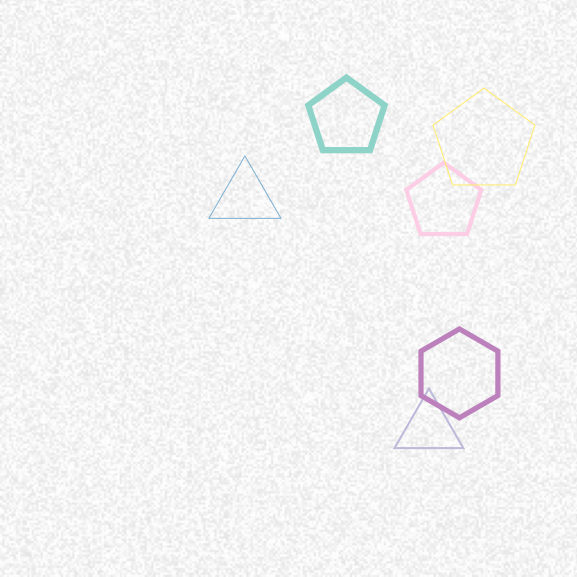[{"shape": "pentagon", "thickness": 3, "radius": 0.35, "center": [0.6, 0.795]}, {"shape": "triangle", "thickness": 1, "radius": 0.34, "center": [0.743, 0.258]}, {"shape": "triangle", "thickness": 0.5, "radius": 0.36, "center": [0.424, 0.657]}, {"shape": "pentagon", "thickness": 2, "radius": 0.34, "center": [0.768, 0.649]}, {"shape": "hexagon", "thickness": 2.5, "radius": 0.38, "center": [0.796, 0.353]}, {"shape": "pentagon", "thickness": 0.5, "radius": 0.46, "center": [0.838, 0.754]}]